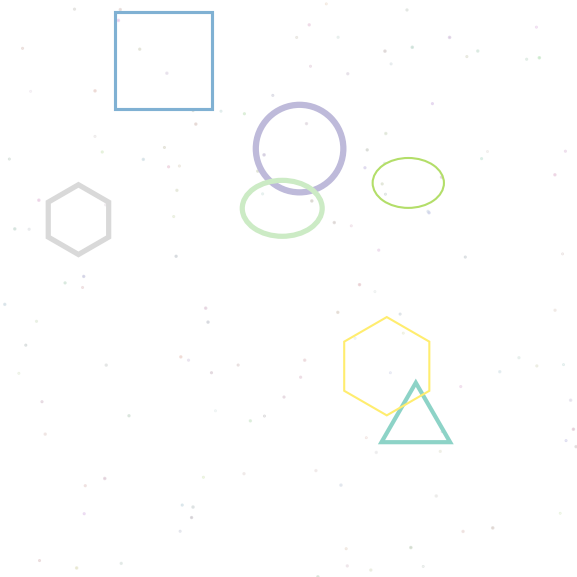[{"shape": "triangle", "thickness": 2, "radius": 0.34, "center": [0.72, 0.268]}, {"shape": "circle", "thickness": 3, "radius": 0.38, "center": [0.519, 0.742]}, {"shape": "square", "thickness": 1.5, "radius": 0.42, "center": [0.284, 0.895]}, {"shape": "oval", "thickness": 1, "radius": 0.31, "center": [0.707, 0.682]}, {"shape": "hexagon", "thickness": 2.5, "radius": 0.3, "center": [0.136, 0.619]}, {"shape": "oval", "thickness": 2.5, "radius": 0.35, "center": [0.489, 0.638]}, {"shape": "hexagon", "thickness": 1, "radius": 0.43, "center": [0.67, 0.365]}]